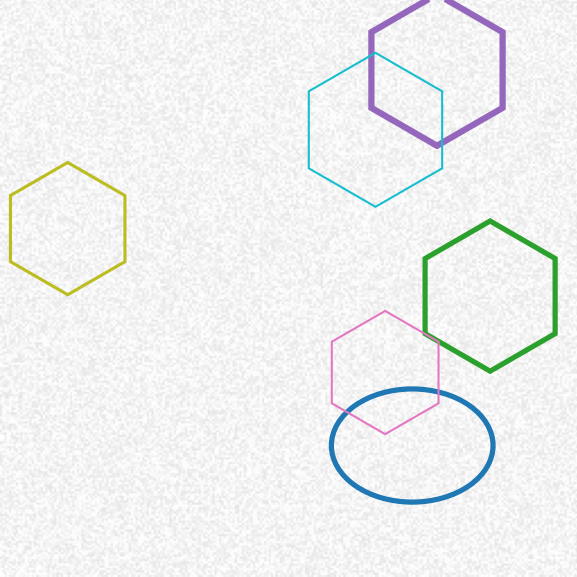[{"shape": "oval", "thickness": 2.5, "radius": 0.7, "center": [0.714, 0.228]}, {"shape": "hexagon", "thickness": 2.5, "radius": 0.65, "center": [0.849, 0.486]}, {"shape": "hexagon", "thickness": 3, "radius": 0.66, "center": [0.757, 0.878]}, {"shape": "hexagon", "thickness": 1, "radius": 0.53, "center": [0.667, 0.354]}, {"shape": "hexagon", "thickness": 1.5, "radius": 0.57, "center": [0.117, 0.603]}, {"shape": "hexagon", "thickness": 1, "radius": 0.67, "center": [0.65, 0.774]}]